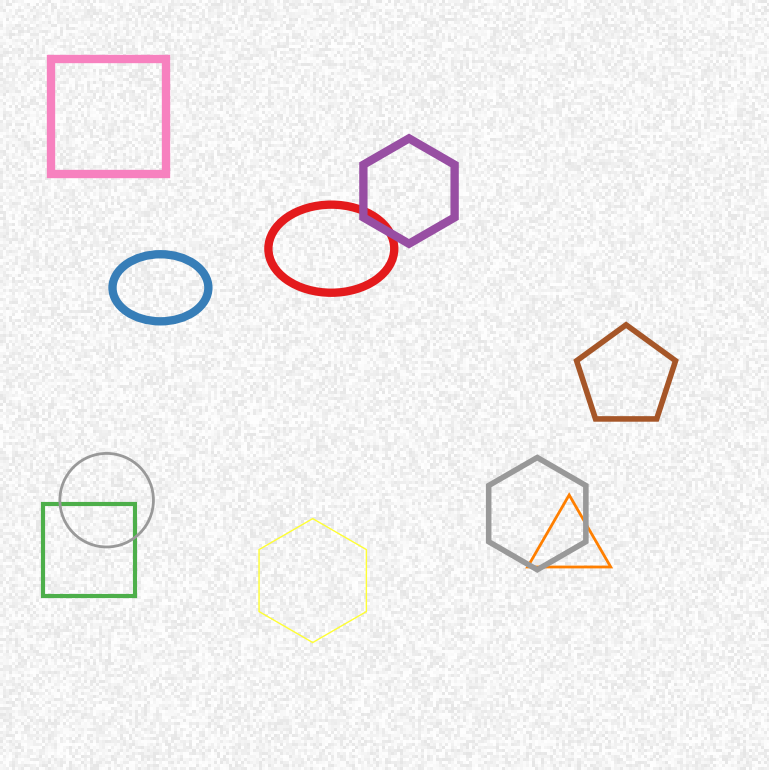[{"shape": "oval", "thickness": 3, "radius": 0.41, "center": [0.43, 0.677]}, {"shape": "oval", "thickness": 3, "radius": 0.31, "center": [0.208, 0.626]}, {"shape": "square", "thickness": 1.5, "radius": 0.3, "center": [0.116, 0.285]}, {"shape": "hexagon", "thickness": 3, "radius": 0.34, "center": [0.531, 0.752]}, {"shape": "triangle", "thickness": 1, "radius": 0.31, "center": [0.739, 0.295]}, {"shape": "hexagon", "thickness": 0.5, "radius": 0.4, "center": [0.406, 0.246]}, {"shape": "pentagon", "thickness": 2, "radius": 0.34, "center": [0.813, 0.511]}, {"shape": "square", "thickness": 3, "radius": 0.37, "center": [0.141, 0.849]}, {"shape": "hexagon", "thickness": 2, "radius": 0.36, "center": [0.698, 0.333]}, {"shape": "circle", "thickness": 1, "radius": 0.3, "center": [0.139, 0.35]}]